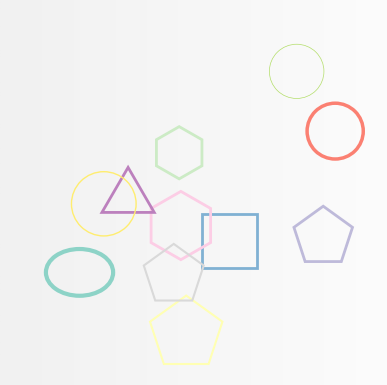[{"shape": "oval", "thickness": 3, "radius": 0.43, "center": [0.205, 0.293]}, {"shape": "pentagon", "thickness": 1.5, "radius": 0.49, "center": [0.481, 0.134]}, {"shape": "pentagon", "thickness": 2, "radius": 0.4, "center": [0.834, 0.385]}, {"shape": "circle", "thickness": 2.5, "radius": 0.36, "center": [0.865, 0.659]}, {"shape": "square", "thickness": 2, "radius": 0.35, "center": [0.592, 0.374]}, {"shape": "circle", "thickness": 0.5, "radius": 0.35, "center": [0.766, 0.815]}, {"shape": "hexagon", "thickness": 2, "radius": 0.44, "center": [0.467, 0.414]}, {"shape": "pentagon", "thickness": 1.5, "radius": 0.41, "center": [0.448, 0.285]}, {"shape": "triangle", "thickness": 2, "radius": 0.39, "center": [0.331, 0.487]}, {"shape": "hexagon", "thickness": 2, "radius": 0.34, "center": [0.462, 0.603]}, {"shape": "circle", "thickness": 1, "radius": 0.42, "center": [0.268, 0.471]}]